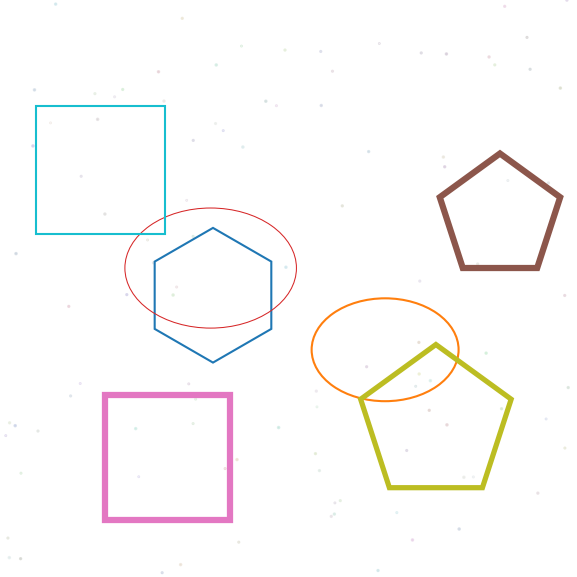[{"shape": "hexagon", "thickness": 1, "radius": 0.58, "center": [0.369, 0.488]}, {"shape": "oval", "thickness": 1, "radius": 0.64, "center": [0.667, 0.393]}, {"shape": "oval", "thickness": 0.5, "radius": 0.74, "center": [0.365, 0.535]}, {"shape": "pentagon", "thickness": 3, "radius": 0.55, "center": [0.866, 0.624]}, {"shape": "square", "thickness": 3, "radius": 0.54, "center": [0.29, 0.207]}, {"shape": "pentagon", "thickness": 2.5, "radius": 0.69, "center": [0.755, 0.266]}, {"shape": "square", "thickness": 1, "radius": 0.56, "center": [0.174, 0.705]}]